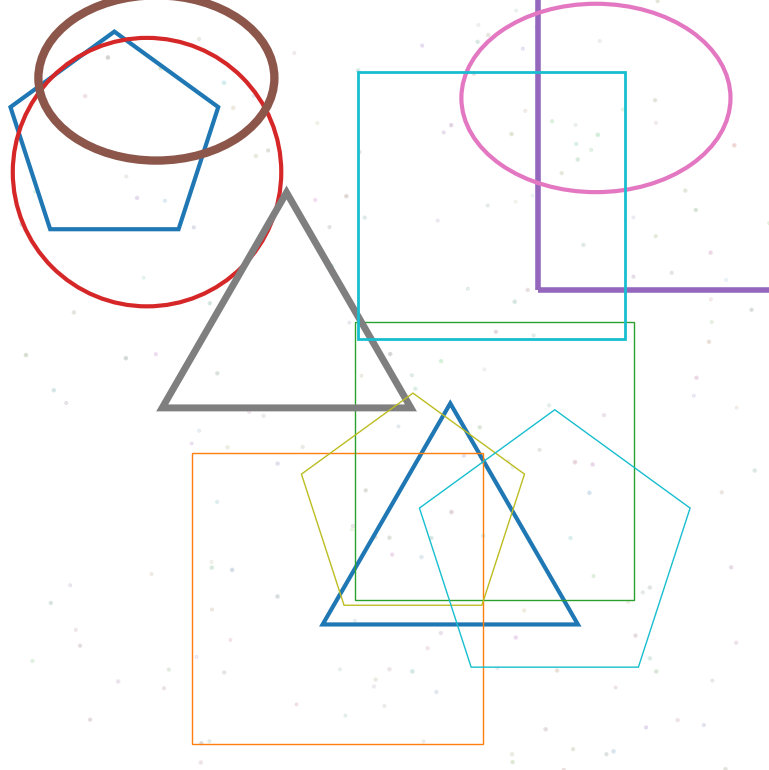[{"shape": "triangle", "thickness": 1.5, "radius": 0.96, "center": [0.585, 0.285]}, {"shape": "pentagon", "thickness": 1.5, "radius": 0.71, "center": [0.149, 0.817]}, {"shape": "square", "thickness": 0.5, "radius": 0.95, "center": [0.439, 0.223]}, {"shape": "square", "thickness": 0.5, "radius": 0.9, "center": [0.642, 0.401]}, {"shape": "circle", "thickness": 1.5, "radius": 0.87, "center": [0.191, 0.776]}, {"shape": "square", "thickness": 2, "radius": 1.0, "center": [0.898, 0.823]}, {"shape": "oval", "thickness": 3, "radius": 0.77, "center": [0.203, 0.899]}, {"shape": "oval", "thickness": 1.5, "radius": 0.87, "center": [0.774, 0.873]}, {"shape": "triangle", "thickness": 2.5, "radius": 0.93, "center": [0.372, 0.564]}, {"shape": "pentagon", "thickness": 0.5, "radius": 0.76, "center": [0.536, 0.337]}, {"shape": "pentagon", "thickness": 0.5, "radius": 0.92, "center": [0.72, 0.283]}, {"shape": "square", "thickness": 1, "radius": 0.87, "center": [0.638, 0.733]}]